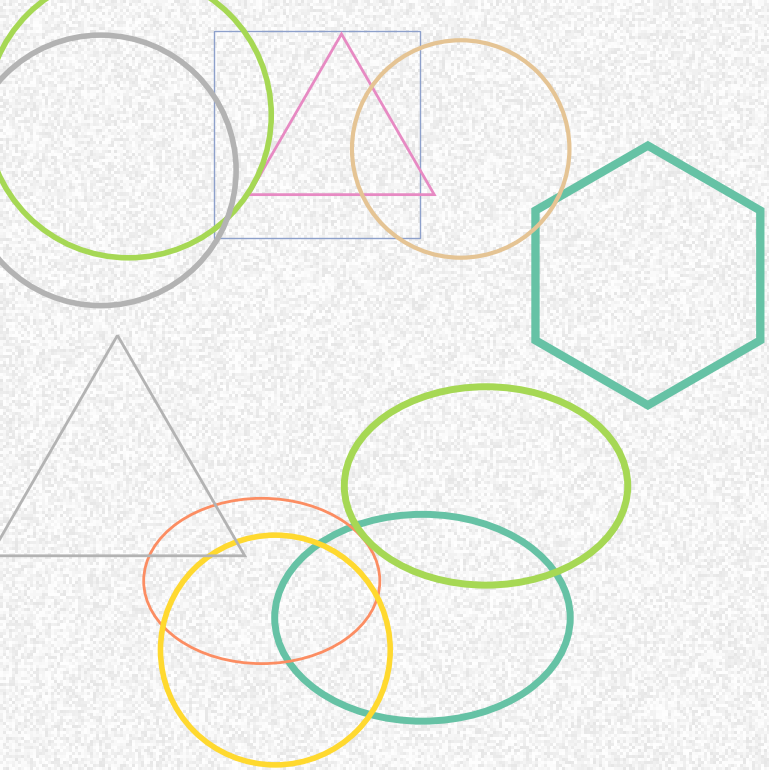[{"shape": "oval", "thickness": 2.5, "radius": 0.96, "center": [0.549, 0.198]}, {"shape": "hexagon", "thickness": 3, "radius": 0.84, "center": [0.841, 0.642]}, {"shape": "oval", "thickness": 1, "radius": 0.77, "center": [0.34, 0.245]}, {"shape": "square", "thickness": 0.5, "radius": 0.67, "center": [0.412, 0.825]}, {"shape": "triangle", "thickness": 1, "radius": 0.7, "center": [0.443, 0.817]}, {"shape": "oval", "thickness": 2.5, "radius": 0.92, "center": [0.631, 0.369]}, {"shape": "circle", "thickness": 2, "radius": 0.93, "center": [0.167, 0.851]}, {"shape": "circle", "thickness": 2, "radius": 0.75, "center": [0.358, 0.156]}, {"shape": "circle", "thickness": 1.5, "radius": 0.71, "center": [0.598, 0.807]}, {"shape": "triangle", "thickness": 1, "radius": 0.95, "center": [0.153, 0.374]}, {"shape": "circle", "thickness": 2, "radius": 0.88, "center": [0.131, 0.779]}]